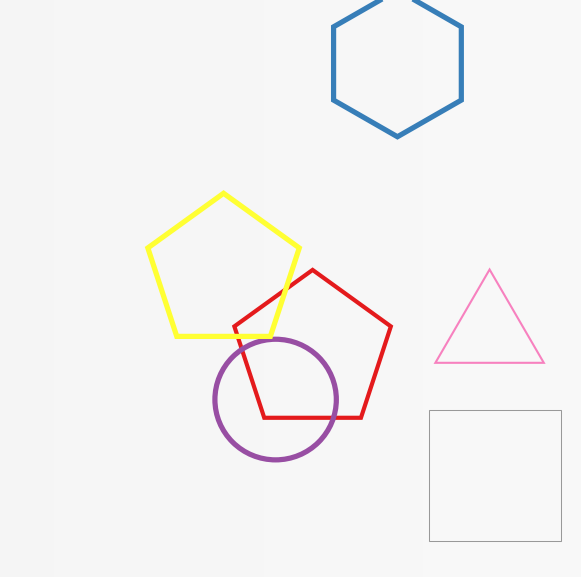[{"shape": "pentagon", "thickness": 2, "radius": 0.71, "center": [0.538, 0.39]}, {"shape": "hexagon", "thickness": 2.5, "radius": 0.63, "center": [0.684, 0.889]}, {"shape": "circle", "thickness": 2.5, "radius": 0.52, "center": [0.474, 0.307]}, {"shape": "pentagon", "thickness": 2.5, "radius": 0.68, "center": [0.385, 0.527]}, {"shape": "triangle", "thickness": 1, "radius": 0.54, "center": [0.842, 0.425]}, {"shape": "square", "thickness": 0.5, "radius": 0.57, "center": [0.852, 0.176]}]